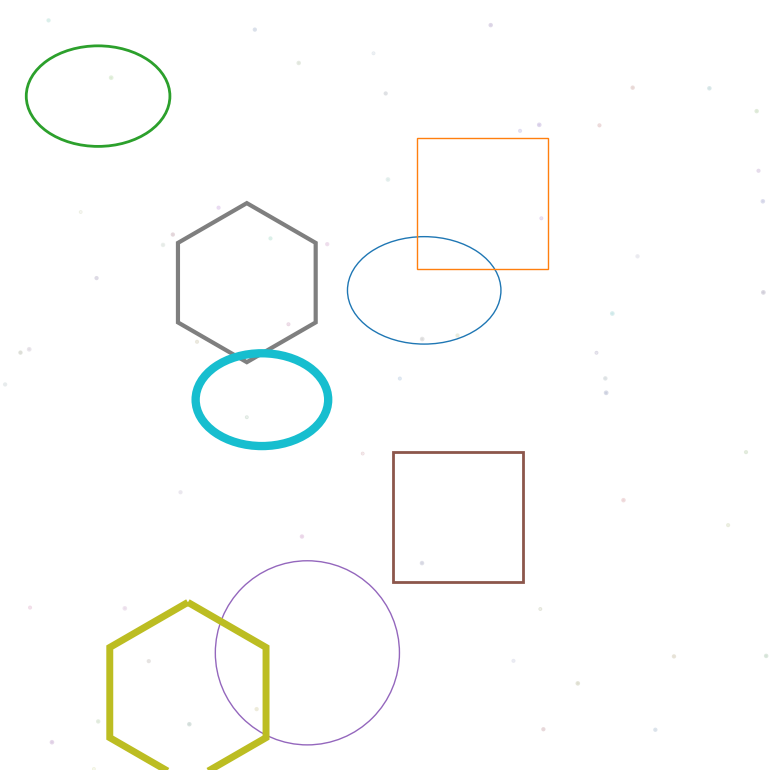[{"shape": "oval", "thickness": 0.5, "radius": 0.5, "center": [0.551, 0.623]}, {"shape": "square", "thickness": 0.5, "radius": 0.43, "center": [0.627, 0.736]}, {"shape": "oval", "thickness": 1, "radius": 0.47, "center": [0.127, 0.875]}, {"shape": "circle", "thickness": 0.5, "radius": 0.6, "center": [0.399, 0.152]}, {"shape": "square", "thickness": 1, "radius": 0.42, "center": [0.595, 0.328]}, {"shape": "hexagon", "thickness": 1.5, "radius": 0.52, "center": [0.321, 0.633]}, {"shape": "hexagon", "thickness": 2.5, "radius": 0.59, "center": [0.244, 0.101]}, {"shape": "oval", "thickness": 3, "radius": 0.43, "center": [0.34, 0.481]}]